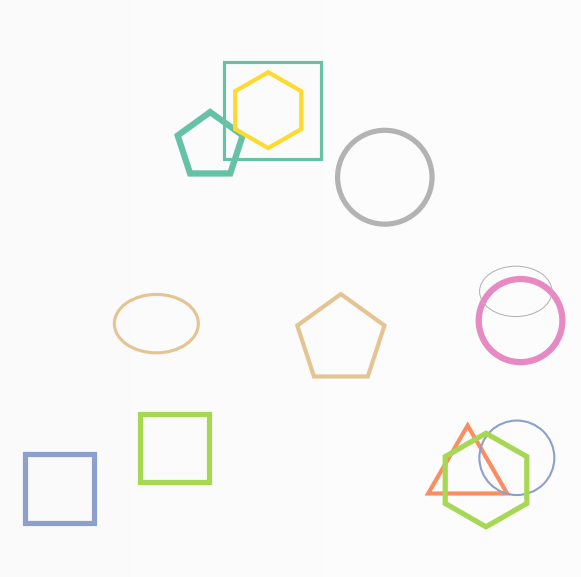[{"shape": "square", "thickness": 1.5, "radius": 0.42, "center": [0.469, 0.808]}, {"shape": "pentagon", "thickness": 3, "radius": 0.29, "center": [0.362, 0.746]}, {"shape": "triangle", "thickness": 2, "radius": 0.39, "center": [0.805, 0.184]}, {"shape": "square", "thickness": 2.5, "radius": 0.3, "center": [0.102, 0.153]}, {"shape": "circle", "thickness": 1, "radius": 0.32, "center": [0.889, 0.206]}, {"shape": "circle", "thickness": 3, "radius": 0.36, "center": [0.896, 0.444]}, {"shape": "hexagon", "thickness": 2.5, "radius": 0.41, "center": [0.836, 0.168]}, {"shape": "square", "thickness": 2.5, "radius": 0.3, "center": [0.301, 0.224]}, {"shape": "hexagon", "thickness": 2, "radius": 0.33, "center": [0.461, 0.808]}, {"shape": "pentagon", "thickness": 2, "radius": 0.39, "center": [0.586, 0.411]}, {"shape": "oval", "thickness": 1.5, "radius": 0.36, "center": [0.269, 0.439]}, {"shape": "oval", "thickness": 0.5, "radius": 0.31, "center": [0.887, 0.495]}, {"shape": "circle", "thickness": 2.5, "radius": 0.41, "center": [0.662, 0.692]}]